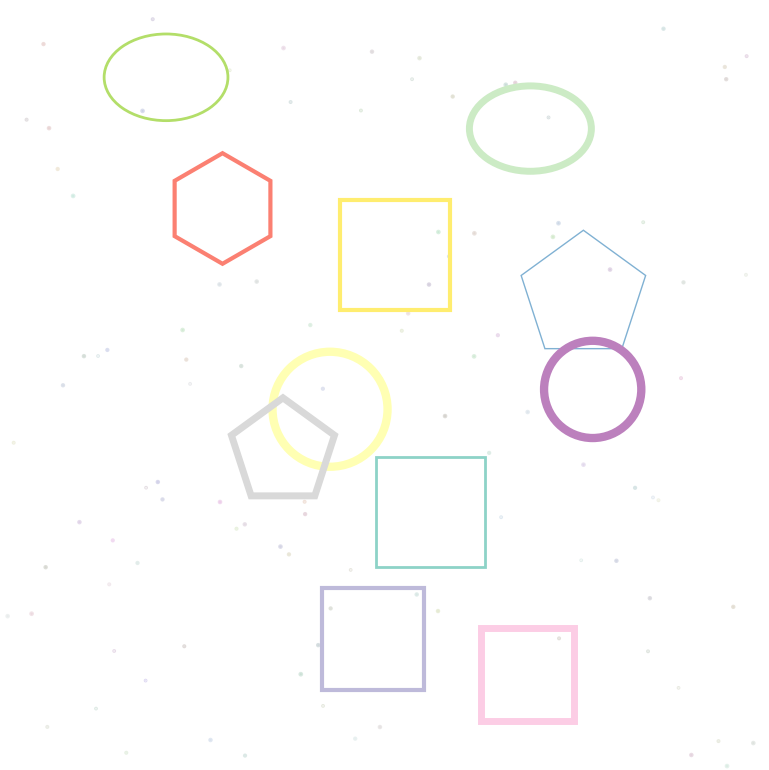[{"shape": "square", "thickness": 1, "radius": 0.36, "center": [0.559, 0.335]}, {"shape": "circle", "thickness": 3, "radius": 0.37, "center": [0.429, 0.468]}, {"shape": "square", "thickness": 1.5, "radius": 0.33, "center": [0.484, 0.17]}, {"shape": "hexagon", "thickness": 1.5, "radius": 0.36, "center": [0.289, 0.729]}, {"shape": "pentagon", "thickness": 0.5, "radius": 0.43, "center": [0.758, 0.616]}, {"shape": "oval", "thickness": 1, "radius": 0.4, "center": [0.216, 0.9]}, {"shape": "square", "thickness": 2.5, "radius": 0.3, "center": [0.685, 0.124]}, {"shape": "pentagon", "thickness": 2.5, "radius": 0.35, "center": [0.367, 0.413]}, {"shape": "circle", "thickness": 3, "radius": 0.32, "center": [0.77, 0.494]}, {"shape": "oval", "thickness": 2.5, "radius": 0.4, "center": [0.689, 0.833]}, {"shape": "square", "thickness": 1.5, "radius": 0.36, "center": [0.513, 0.669]}]